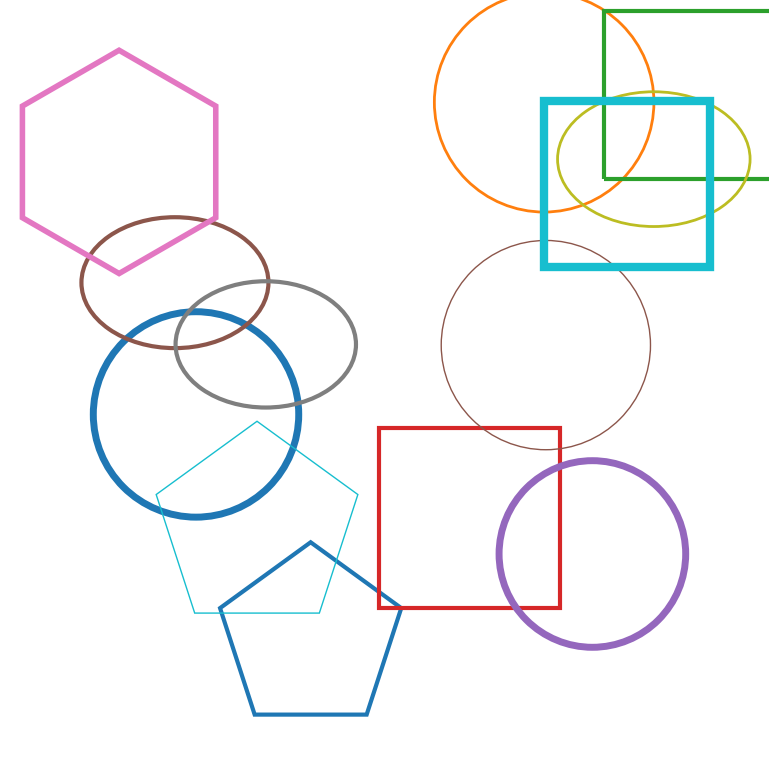[{"shape": "circle", "thickness": 2.5, "radius": 0.67, "center": [0.255, 0.462]}, {"shape": "pentagon", "thickness": 1.5, "radius": 0.62, "center": [0.403, 0.172]}, {"shape": "circle", "thickness": 1, "radius": 0.71, "center": [0.707, 0.867]}, {"shape": "square", "thickness": 1.5, "radius": 0.55, "center": [0.893, 0.877]}, {"shape": "square", "thickness": 1.5, "radius": 0.59, "center": [0.61, 0.328]}, {"shape": "circle", "thickness": 2.5, "radius": 0.61, "center": [0.769, 0.281]}, {"shape": "oval", "thickness": 1.5, "radius": 0.61, "center": [0.227, 0.633]}, {"shape": "circle", "thickness": 0.5, "radius": 0.68, "center": [0.709, 0.552]}, {"shape": "hexagon", "thickness": 2, "radius": 0.72, "center": [0.155, 0.79]}, {"shape": "oval", "thickness": 1.5, "radius": 0.59, "center": [0.345, 0.553]}, {"shape": "oval", "thickness": 1, "radius": 0.63, "center": [0.849, 0.793]}, {"shape": "square", "thickness": 3, "radius": 0.54, "center": [0.814, 0.761]}, {"shape": "pentagon", "thickness": 0.5, "radius": 0.69, "center": [0.334, 0.315]}]